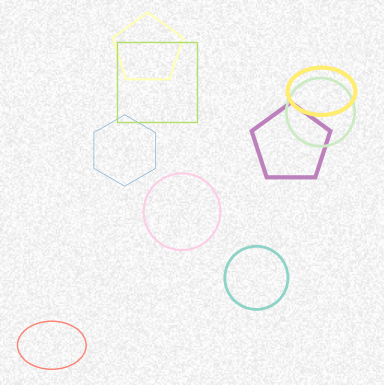[{"shape": "circle", "thickness": 2, "radius": 0.41, "center": [0.666, 0.278]}, {"shape": "pentagon", "thickness": 1.5, "radius": 0.48, "center": [0.384, 0.872]}, {"shape": "oval", "thickness": 1, "radius": 0.45, "center": [0.135, 0.103]}, {"shape": "hexagon", "thickness": 0.5, "radius": 0.46, "center": [0.324, 0.609]}, {"shape": "square", "thickness": 1, "radius": 0.52, "center": [0.407, 0.787]}, {"shape": "circle", "thickness": 1.5, "radius": 0.5, "center": [0.473, 0.45]}, {"shape": "pentagon", "thickness": 3, "radius": 0.54, "center": [0.756, 0.626]}, {"shape": "circle", "thickness": 2, "radius": 0.44, "center": [0.833, 0.709]}, {"shape": "oval", "thickness": 3, "radius": 0.44, "center": [0.835, 0.763]}]